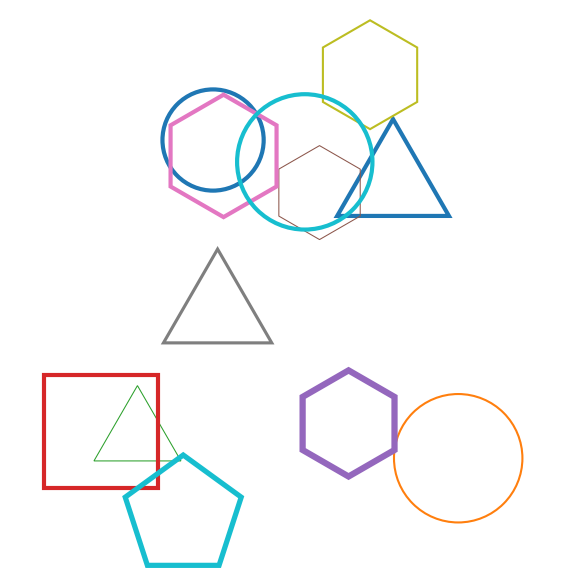[{"shape": "circle", "thickness": 2, "radius": 0.44, "center": [0.369, 0.757]}, {"shape": "triangle", "thickness": 2, "radius": 0.56, "center": [0.681, 0.681]}, {"shape": "circle", "thickness": 1, "radius": 0.56, "center": [0.793, 0.206]}, {"shape": "triangle", "thickness": 0.5, "radius": 0.43, "center": [0.238, 0.244]}, {"shape": "square", "thickness": 2, "radius": 0.49, "center": [0.175, 0.252]}, {"shape": "hexagon", "thickness": 3, "radius": 0.46, "center": [0.604, 0.266]}, {"shape": "hexagon", "thickness": 0.5, "radius": 0.41, "center": [0.553, 0.666]}, {"shape": "hexagon", "thickness": 2, "radius": 0.53, "center": [0.387, 0.729]}, {"shape": "triangle", "thickness": 1.5, "radius": 0.54, "center": [0.377, 0.46]}, {"shape": "hexagon", "thickness": 1, "radius": 0.47, "center": [0.641, 0.87]}, {"shape": "pentagon", "thickness": 2.5, "radius": 0.53, "center": [0.317, 0.106]}, {"shape": "circle", "thickness": 2, "radius": 0.59, "center": [0.528, 0.719]}]